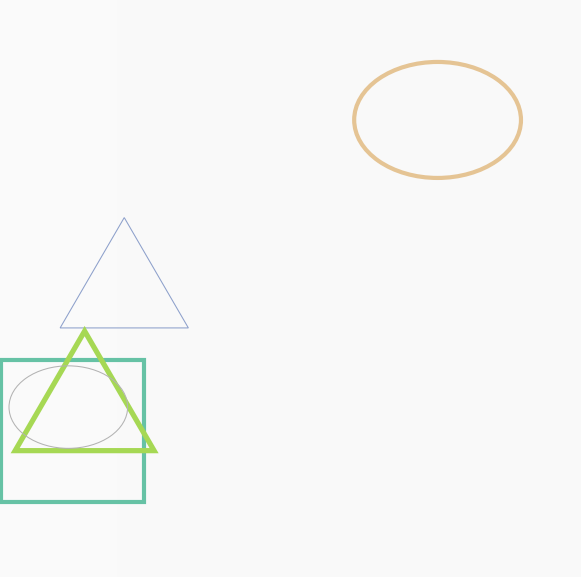[{"shape": "square", "thickness": 2, "radius": 0.61, "center": [0.125, 0.253]}, {"shape": "triangle", "thickness": 0.5, "radius": 0.64, "center": [0.214, 0.495]}, {"shape": "triangle", "thickness": 2.5, "radius": 0.69, "center": [0.146, 0.288]}, {"shape": "oval", "thickness": 2, "radius": 0.72, "center": [0.753, 0.791]}, {"shape": "oval", "thickness": 0.5, "radius": 0.51, "center": [0.118, 0.294]}]